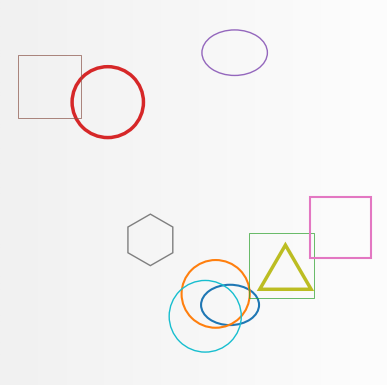[{"shape": "oval", "thickness": 1.5, "radius": 0.37, "center": [0.594, 0.208]}, {"shape": "circle", "thickness": 1.5, "radius": 0.44, "center": [0.557, 0.237]}, {"shape": "square", "thickness": 0.5, "radius": 0.42, "center": [0.726, 0.311]}, {"shape": "circle", "thickness": 2.5, "radius": 0.46, "center": [0.278, 0.735]}, {"shape": "oval", "thickness": 1, "radius": 0.42, "center": [0.606, 0.863]}, {"shape": "square", "thickness": 0.5, "radius": 0.41, "center": [0.127, 0.775]}, {"shape": "square", "thickness": 1.5, "radius": 0.4, "center": [0.879, 0.408]}, {"shape": "hexagon", "thickness": 1, "radius": 0.33, "center": [0.388, 0.377]}, {"shape": "triangle", "thickness": 2.5, "radius": 0.38, "center": [0.737, 0.287]}, {"shape": "circle", "thickness": 1, "radius": 0.47, "center": [0.53, 0.179]}]